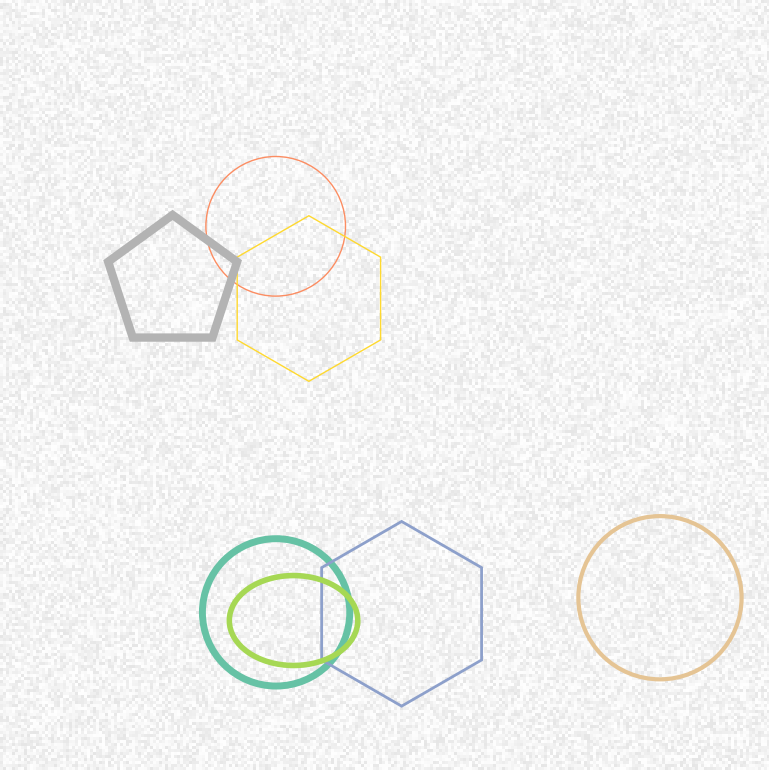[{"shape": "circle", "thickness": 2.5, "radius": 0.48, "center": [0.359, 0.205]}, {"shape": "circle", "thickness": 0.5, "radius": 0.45, "center": [0.358, 0.706]}, {"shape": "hexagon", "thickness": 1, "radius": 0.6, "center": [0.522, 0.203]}, {"shape": "oval", "thickness": 2, "radius": 0.42, "center": [0.381, 0.194]}, {"shape": "hexagon", "thickness": 0.5, "radius": 0.54, "center": [0.401, 0.612]}, {"shape": "circle", "thickness": 1.5, "radius": 0.53, "center": [0.857, 0.224]}, {"shape": "pentagon", "thickness": 3, "radius": 0.44, "center": [0.224, 0.633]}]